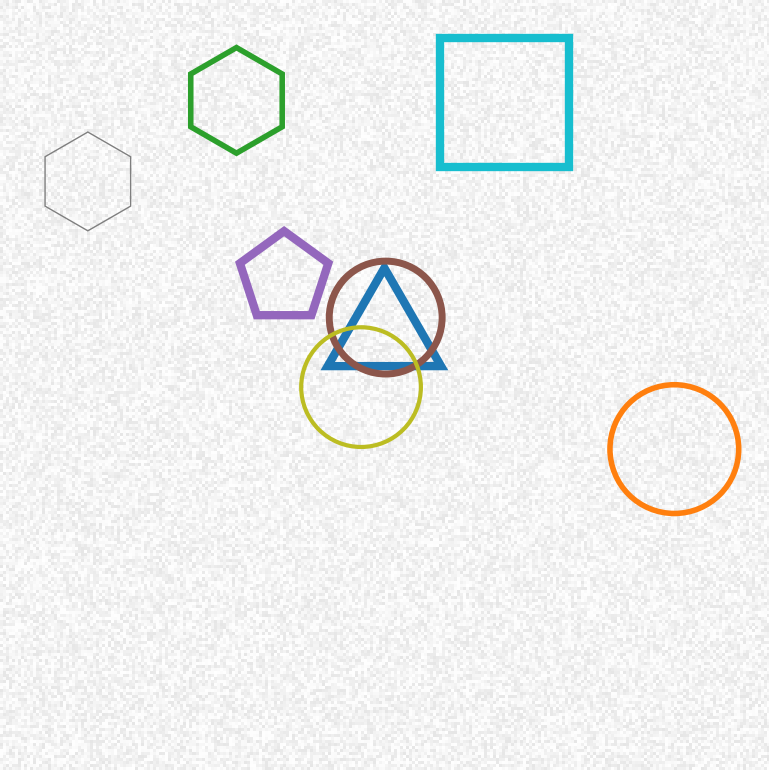[{"shape": "triangle", "thickness": 3, "radius": 0.42, "center": [0.499, 0.567]}, {"shape": "circle", "thickness": 2, "radius": 0.42, "center": [0.876, 0.417]}, {"shape": "hexagon", "thickness": 2, "radius": 0.34, "center": [0.307, 0.87]}, {"shape": "pentagon", "thickness": 3, "radius": 0.3, "center": [0.369, 0.639]}, {"shape": "circle", "thickness": 2.5, "radius": 0.37, "center": [0.501, 0.588]}, {"shape": "hexagon", "thickness": 0.5, "radius": 0.32, "center": [0.114, 0.764]}, {"shape": "circle", "thickness": 1.5, "radius": 0.39, "center": [0.469, 0.497]}, {"shape": "square", "thickness": 3, "radius": 0.42, "center": [0.655, 0.867]}]